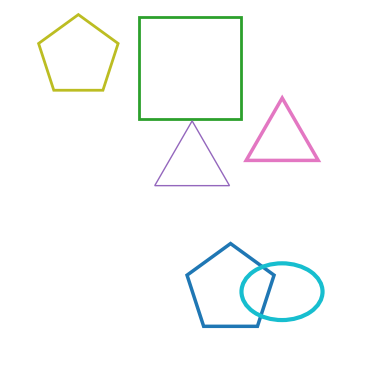[{"shape": "pentagon", "thickness": 2.5, "radius": 0.59, "center": [0.599, 0.249]}, {"shape": "square", "thickness": 2, "radius": 0.66, "center": [0.493, 0.823]}, {"shape": "triangle", "thickness": 1, "radius": 0.56, "center": [0.499, 0.574]}, {"shape": "triangle", "thickness": 2.5, "radius": 0.54, "center": [0.733, 0.637]}, {"shape": "pentagon", "thickness": 2, "radius": 0.54, "center": [0.204, 0.853]}, {"shape": "oval", "thickness": 3, "radius": 0.53, "center": [0.732, 0.242]}]